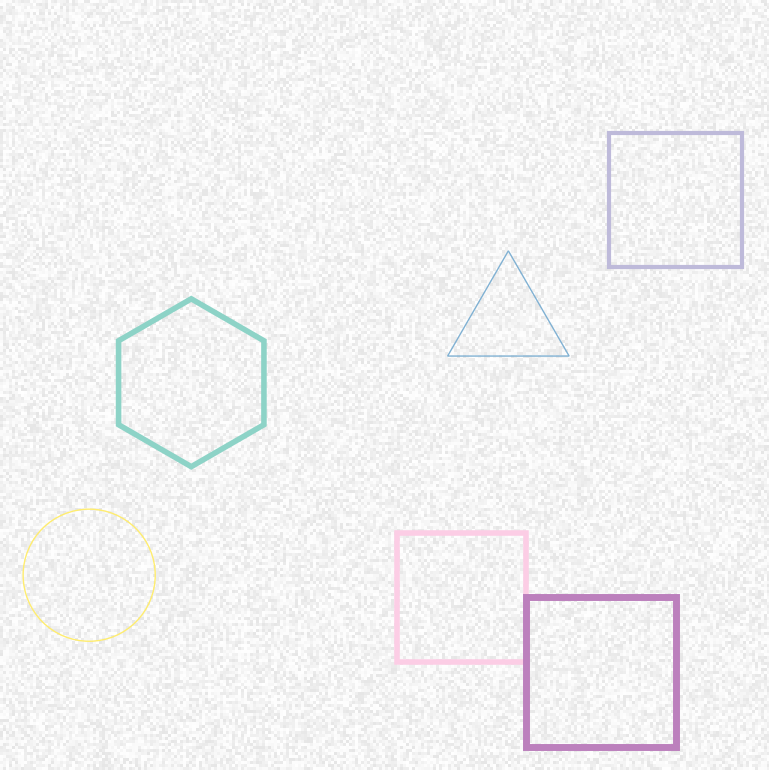[{"shape": "hexagon", "thickness": 2, "radius": 0.54, "center": [0.248, 0.503]}, {"shape": "square", "thickness": 1.5, "radius": 0.43, "center": [0.877, 0.741]}, {"shape": "triangle", "thickness": 0.5, "radius": 0.46, "center": [0.66, 0.583]}, {"shape": "square", "thickness": 2, "radius": 0.42, "center": [0.599, 0.224]}, {"shape": "square", "thickness": 2.5, "radius": 0.49, "center": [0.78, 0.127]}, {"shape": "circle", "thickness": 0.5, "radius": 0.43, "center": [0.116, 0.253]}]